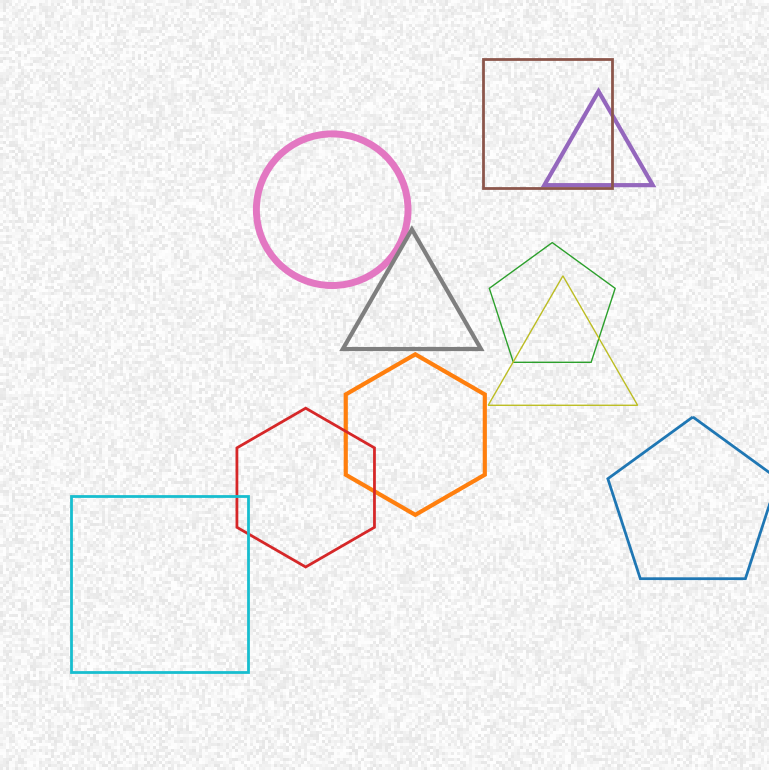[{"shape": "pentagon", "thickness": 1, "radius": 0.58, "center": [0.9, 0.342]}, {"shape": "hexagon", "thickness": 1.5, "radius": 0.52, "center": [0.539, 0.436]}, {"shape": "pentagon", "thickness": 0.5, "radius": 0.43, "center": [0.717, 0.599]}, {"shape": "hexagon", "thickness": 1, "radius": 0.52, "center": [0.397, 0.367]}, {"shape": "triangle", "thickness": 1.5, "radius": 0.41, "center": [0.777, 0.8]}, {"shape": "square", "thickness": 1, "radius": 0.42, "center": [0.711, 0.839]}, {"shape": "circle", "thickness": 2.5, "radius": 0.49, "center": [0.431, 0.728]}, {"shape": "triangle", "thickness": 1.5, "radius": 0.52, "center": [0.535, 0.599]}, {"shape": "triangle", "thickness": 0.5, "radius": 0.56, "center": [0.731, 0.53]}, {"shape": "square", "thickness": 1, "radius": 0.57, "center": [0.207, 0.241]}]